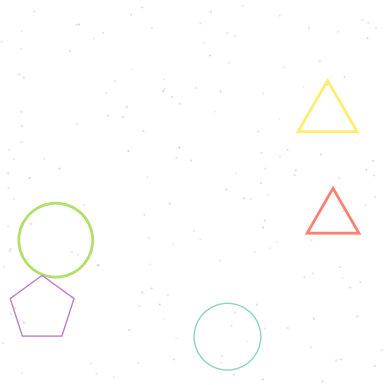[{"shape": "circle", "thickness": 1, "radius": 0.43, "center": [0.591, 0.126]}, {"shape": "triangle", "thickness": 2, "radius": 0.39, "center": [0.865, 0.433]}, {"shape": "circle", "thickness": 2, "radius": 0.48, "center": [0.145, 0.376]}, {"shape": "pentagon", "thickness": 1, "radius": 0.44, "center": [0.109, 0.198]}, {"shape": "triangle", "thickness": 2, "radius": 0.44, "center": [0.851, 0.702]}]